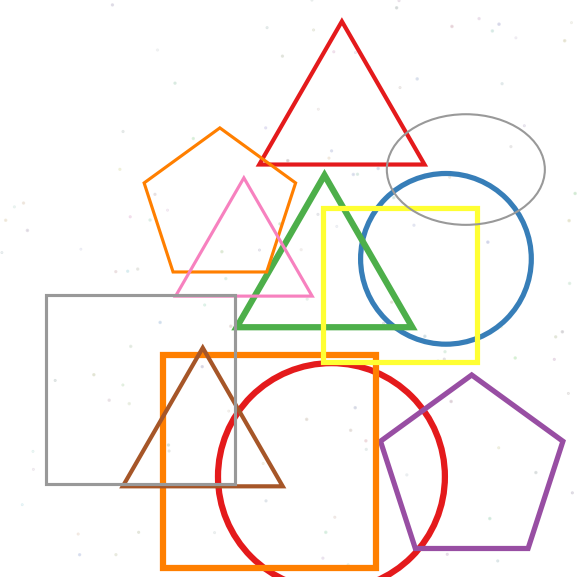[{"shape": "triangle", "thickness": 2, "radius": 0.83, "center": [0.592, 0.797]}, {"shape": "circle", "thickness": 3, "radius": 0.98, "center": [0.574, 0.174]}, {"shape": "circle", "thickness": 2.5, "radius": 0.74, "center": [0.772, 0.551]}, {"shape": "triangle", "thickness": 3, "radius": 0.88, "center": [0.562, 0.52]}, {"shape": "pentagon", "thickness": 2.5, "radius": 0.83, "center": [0.817, 0.184]}, {"shape": "square", "thickness": 3, "radius": 0.92, "center": [0.466, 0.2]}, {"shape": "pentagon", "thickness": 1.5, "radius": 0.69, "center": [0.381, 0.64]}, {"shape": "square", "thickness": 2.5, "radius": 0.67, "center": [0.693, 0.506]}, {"shape": "triangle", "thickness": 2, "radius": 0.8, "center": [0.351, 0.237]}, {"shape": "triangle", "thickness": 1.5, "radius": 0.68, "center": [0.422, 0.555]}, {"shape": "square", "thickness": 1.5, "radius": 0.82, "center": [0.243, 0.325]}, {"shape": "oval", "thickness": 1, "radius": 0.68, "center": [0.807, 0.706]}]